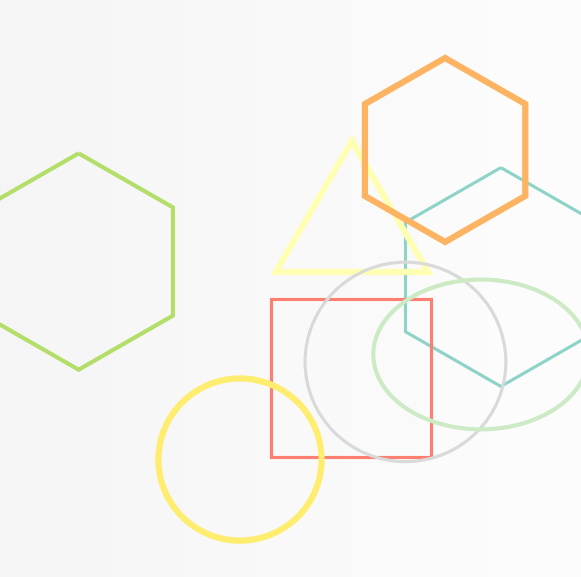[{"shape": "hexagon", "thickness": 1.5, "radius": 0.95, "center": [0.862, 0.519]}, {"shape": "triangle", "thickness": 3, "radius": 0.76, "center": [0.605, 0.604]}, {"shape": "square", "thickness": 1.5, "radius": 0.69, "center": [0.604, 0.345]}, {"shape": "hexagon", "thickness": 3, "radius": 0.8, "center": [0.766, 0.739]}, {"shape": "hexagon", "thickness": 2, "radius": 0.94, "center": [0.135, 0.546]}, {"shape": "circle", "thickness": 1.5, "radius": 0.86, "center": [0.698, 0.372]}, {"shape": "oval", "thickness": 2, "radius": 0.93, "center": [0.828, 0.385]}, {"shape": "circle", "thickness": 3, "radius": 0.7, "center": [0.413, 0.203]}]